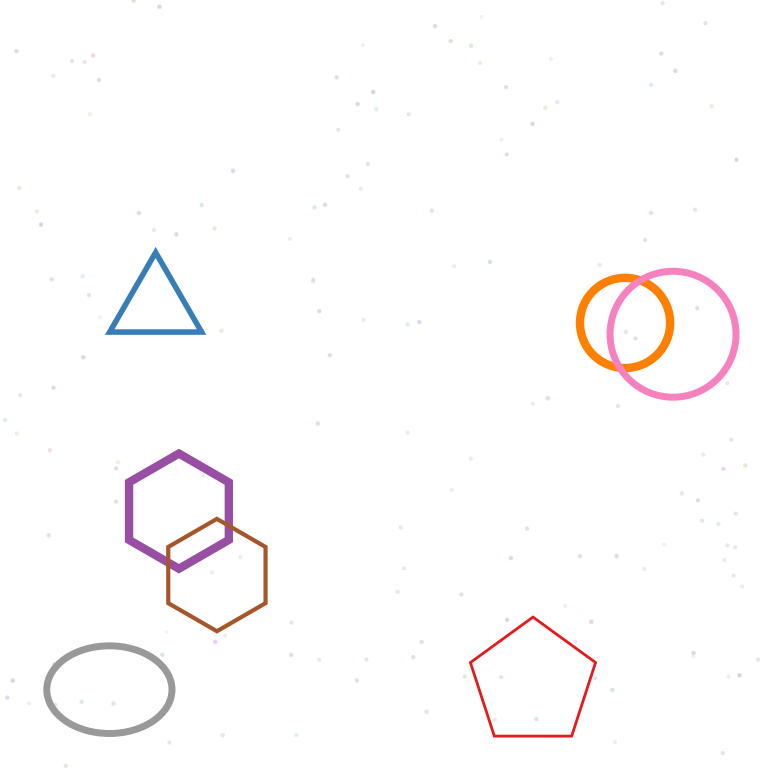[{"shape": "pentagon", "thickness": 1, "radius": 0.43, "center": [0.692, 0.113]}, {"shape": "triangle", "thickness": 2, "radius": 0.34, "center": [0.202, 0.603]}, {"shape": "hexagon", "thickness": 3, "radius": 0.37, "center": [0.232, 0.336]}, {"shape": "circle", "thickness": 3, "radius": 0.29, "center": [0.812, 0.581]}, {"shape": "hexagon", "thickness": 1.5, "radius": 0.36, "center": [0.282, 0.253]}, {"shape": "circle", "thickness": 2.5, "radius": 0.41, "center": [0.874, 0.566]}, {"shape": "oval", "thickness": 2.5, "radius": 0.41, "center": [0.142, 0.104]}]